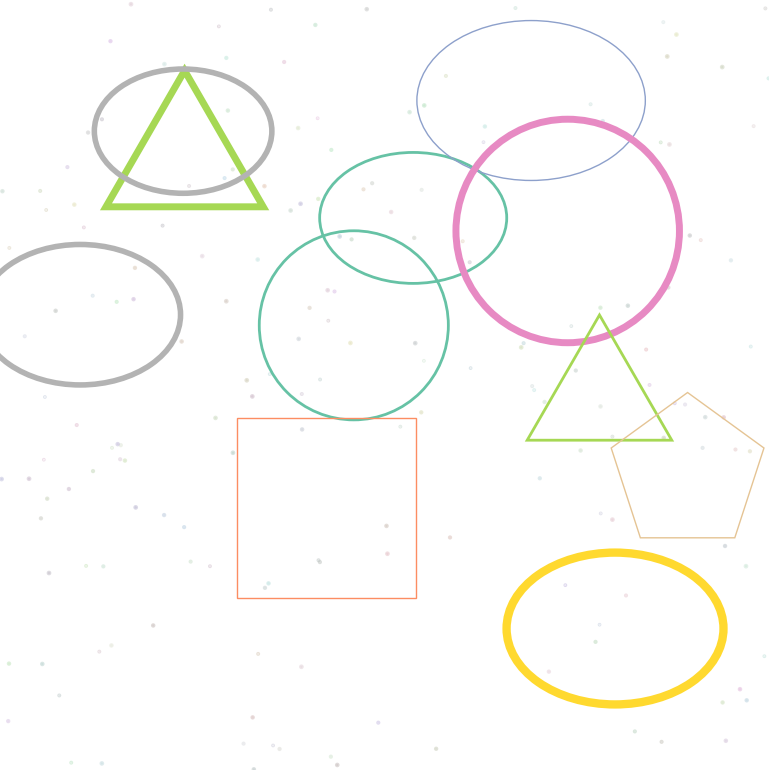[{"shape": "oval", "thickness": 1, "radius": 0.61, "center": [0.537, 0.717]}, {"shape": "circle", "thickness": 1, "radius": 0.61, "center": [0.459, 0.578]}, {"shape": "square", "thickness": 0.5, "radius": 0.58, "center": [0.424, 0.341]}, {"shape": "oval", "thickness": 0.5, "radius": 0.74, "center": [0.69, 0.869]}, {"shape": "circle", "thickness": 2.5, "radius": 0.73, "center": [0.737, 0.7]}, {"shape": "triangle", "thickness": 2.5, "radius": 0.59, "center": [0.24, 0.79]}, {"shape": "triangle", "thickness": 1, "radius": 0.54, "center": [0.779, 0.483]}, {"shape": "oval", "thickness": 3, "radius": 0.7, "center": [0.799, 0.184]}, {"shape": "pentagon", "thickness": 0.5, "radius": 0.52, "center": [0.893, 0.386]}, {"shape": "oval", "thickness": 2, "radius": 0.58, "center": [0.238, 0.83]}, {"shape": "oval", "thickness": 2, "radius": 0.65, "center": [0.104, 0.591]}]